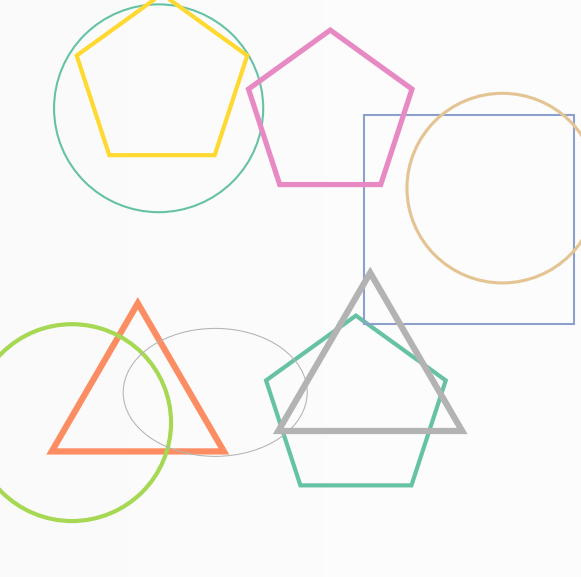[{"shape": "pentagon", "thickness": 2, "radius": 0.81, "center": [0.612, 0.29]}, {"shape": "circle", "thickness": 1, "radius": 0.9, "center": [0.273, 0.812]}, {"shape": "triangle", "thickness": 3, "radius": 0.86, "center": [0.237, 0.303]}, {"shape": "square", "thickness": 1, "radius": 0.9, "center": [0.806, 0.619]}, {"shape": "pentagon", "thickness": 2.5, "radius": 0.74, "center": [0.568, 0.799]}, {"shape": "circle", "thickness": 2, "radius": 0.85, "center": [0.124, 0.267]}, {"shape": "pentagon", "thickness": 2, "radius": 0.77, "center": [0.279, 0.855]}, {"shape": "circle", "thickness": 1.5, "radius": 0.82, "center": [0.864, 0.673]}, {"shape": "triangle", "thickness": 3, "radius": 0.91, "center": [0.637, 0.344]}, {"shape": "oval", "thickness": 0.5, "radius": 0.79, "center": [0.37, 0.32]}]